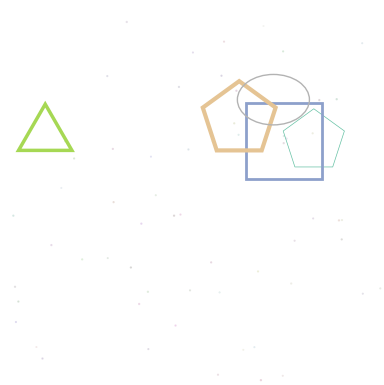[{"shape": "pentagon", "thickness": 0.5, "radius": 0.42, "center": [0.815, 0.634]}, {"shape": "square", "thickness": 2, "radius": 0.5, "center": [0.739, 0.634]}, {"shape": "triangle", "thickness": 2.5, "radius": 0.4, "center": [0.117, 0.649]}, {"shape": "pentagon", "thickness": 3, "radius": 0.5, "center": [0.621, 0.69]}, {"shape": "oval", "thickness": 1, "radius": 0.47, "center": [0.71, 0.741]}]